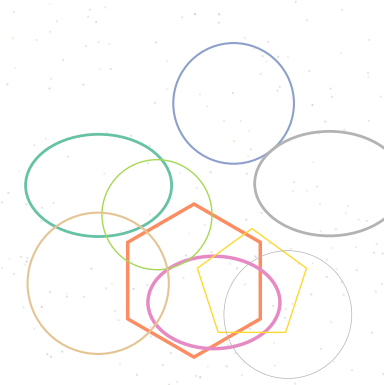[{"shape": "oval", "thickness": 2, "radius": 0.95, "center": [0.256, 0.518]}, {"shape": "hexagon", "thickness": 2.5, "radius": 0.99, "center": [0.504, 0.271]}, {"shape": "circle", "thickness": 1.5, "radius": 0.78, "center": [0.607, 0.731]}, {"shape": "oval", "thickness": 2.5, "radius": 0.86, "center": [0.556, 0.214]}, {"shape": "circle", "thickness": 1, "radius": 0.71, "center": [0.408, 0.442]}, {"shape": "pentagon", "thickness": 1, "radius": 0.75, "center": [0.654, 0.257]}, {"shape": "circle", "thickness": 1.5, "radius": 0.92, "center": [0.255, 0.264]}, {"shape": "circle", "thickness": 0.5, "radius": 0.83, "center": [0.748, 0.183]}, {"shape": "oval", "thickness": 2, "radius": 0.97, "center": [0.855, 0.523]}]